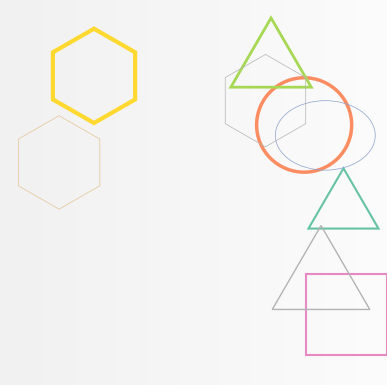[{"shape": "triangle", "thickness": 1.5, "radius": 0.52, "center": [0.886, 0.458]}, {"shape": "circle", "thickness": 2.5, "radius": 0.61, "center": [0.785, 0.675]}, {"shape": "oval", "thickness": 0.5, "radius": 0.64, "center": [0.839, 0.648]}, {"shape": "square", "thickness": 1.5, "radius": 0.52, "center": [0.895, 0.183]}, {"shape": "triangle", "thickness": 2, "radius": 0.6, "center": [0.7, 0.833]}, {"shape": "hexagon", "thickness": 3, "radius": 0.61, "center": [0.243, 0.803]}, {"shape": "hexagon", "thickness": 0.5, "radius": 0.61, "center": [0.152, 0.578]}, {"shape": "hexagon", "thickness": 0.5, "radius": 0.6, "center": [0.685, 0.739]}, {"shape": "triangle", "thickness": 1, "radius": 0.73, "center": [0.828, 0.269]}]